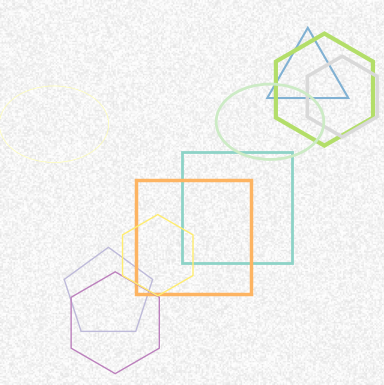[{"shape": "square", "thickness": 2, "radius": 0.72, "center": [0.616, 0.461]}, {"shape": "oval", "thickness": 0.5, "radius": 0.71, "center": [0.14, 0.677]}, {"shape": "pentagon", "thickness": 1, "radius": 0.6, "center": [0.282, 0.237]}, {"shape": "triangle", "thickness": 1.5, "radius": 0.61, "center": [0.799, 0.806]}, {"shape": "square", "thickness": 2.5, "radius": 0.74, "center": [0.503, 0.385]}, {"shape": "hexagon", "thickness": 3, "radius": 0.73, "center": [0.843, 0.767]}, {"shape": "hexagon", "thickness": 2.5, "radius": 0.52, "center": [0.889, 0.749]}, {"shape": "hexagon", "thickness": 1, "radius": 0.66, "center": [0.299, 0.162]}, {"shape": "oval", "thickness": 2, "radius": 0.7, "center": [0.701, 0.684]}, {"shape": "hexagon", "thickness": 1, "radius": 0.53, "center": [0.41, 0.337]}]